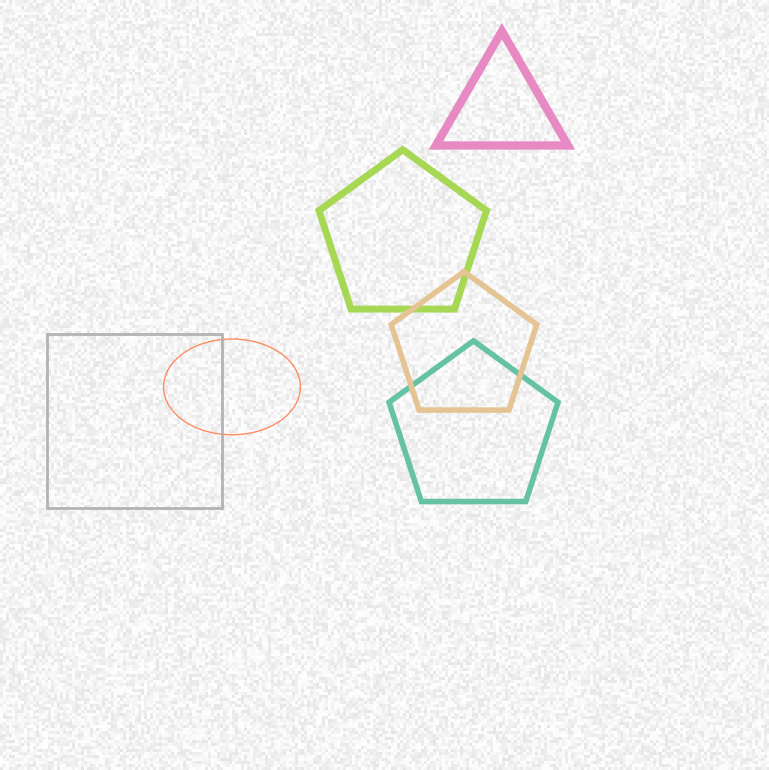[{"shape": "pentagon", "thickness": 2, "radius": 0.58, "center": [0.615, 0.442]}, {"shape": "oval", "thickness": 0.5, "radius": 0.44, "center": [0.301, 0.498]}, {"shape": "triangle", "thickness": 3, "radius": 0.49, "center": [0.652, 0.861]}, {"shape": "pentagon", "thickness": 2.5, "radius": 0.57, "center": [0.523, 0.691]}, {"shape": "pentagon", "thickness": 2, "radius": 0.5, "center": [0.603, 0.548]}, {"shape": "square", "thickness": 1, "radius": 0.57, "center": [0.175, 0.453]}]